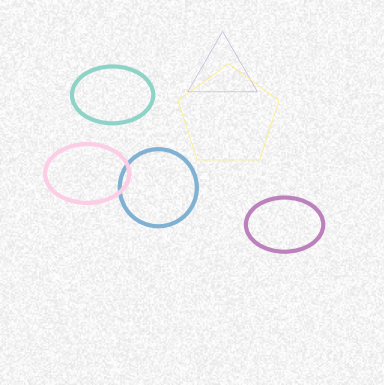[{"shape": "oval", "thickness": 3, "radius": 0.53, "center": [0.292, 0.754]}, {"shape": "triangle", "thickness": 0.5, "radius": 0.52, "center": [0.578, 0.814]}, {"shape": "circle", "thickness": 3, "radius": 0.5, "center": [0.411, 0.512]}, {"shape": "oval", "thickness": 3, "radius": 0.55, "center": [0.226, 0.549]}, {"shape": "oval", "thickness": 3, "radius": 0.5, "center": [0.739, 0.417]}, {"shape": "pentagon", "thickness": 0.5, "radius": 0.69, "center": [0.593, 0.696]}]